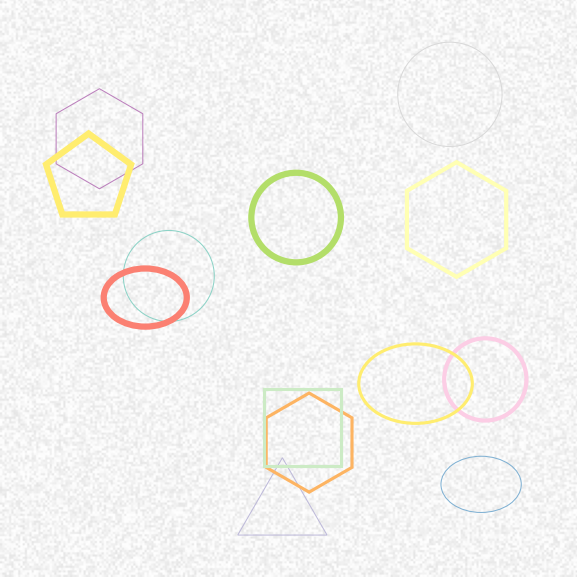[{"shape": "circle", "thickness": 0.5, "radius": 0.39, "center": [0.292, 0.521]}, {"shape": "hexagon", "thickness": 2, "radius": 0.5, "center": [0.791, 0.619]}, {"shape": "triangle", "thickness": 0.5, "radius": 0.45, "center": [0.489, 0.117]}, {"shape": "oval", "thickness": 3, "radius": 0.36, "center": [0.252, 0.484]}, {"shape": "oval", "thickness": 0.5, "radius": 0.35, "center": [0.833, 0.16]}, {"shape": "hexagon", "thickness": 1.5, "radius": 0.43, "center": [0.535, 0.233]}, {"shape": "circle", "thickness": 3, "radius": 0.39, "center": [0.513, 0.622]}, {"shape": "circle", "thickness": 2, "radius": 0.36, "center": [0.84, 0.342]}, {"shape": "circle", "thickness": 0.5, "radius": 0.45, "center": [0.779, 0.836]}, {"shape": "hexagon", "thickness": 0.5, "radius": 0.43, "center": [0.172, 0.759]}, {"shape": "square", "thickness": 1.5, "radius": 0.33, "center": [0.524, 0.258]}, {"shape": "pentagon", "thickness": 3, "radius": 0.39, "center": [0.153, 0.69]}, {"shape": "oval", "thickness": 1.5, "radius": 0.49, "center": [0.72, 0.335]}]